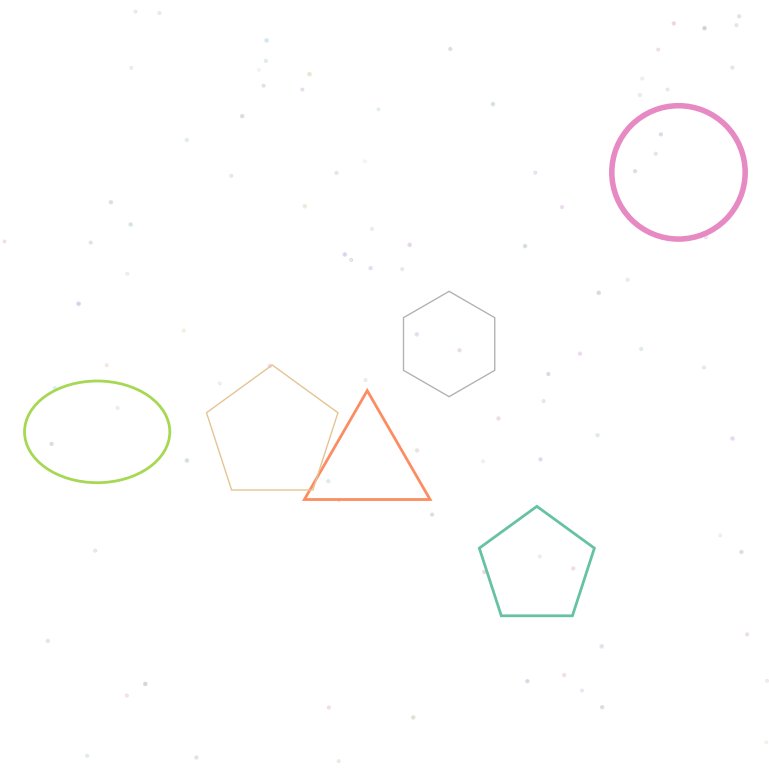[{"shape": "pentagon", "thickness": 1, "radius": 0.39, "center": [0.697, 0.264]}, {"shape": "triangle", "thickness": 1, "radius": 0.47, "center": [0.477, 0.398]}, {"shape": "circle", "thickness": 2, "radius": 0.43, "center": [0.881, 0.776]}, {"shape": "oval", "thickness": 1, "radius": 0.47, "center": [0.126, 0.439]}, {"shape": "pentagon", "thickness": 0.5, "radius": 0.45, "center": [0.354, 0.436]}, {"shape": "hexagon", "thickness": 0.5, "radius": 0.34, "center": [0.583, 0.553]}]